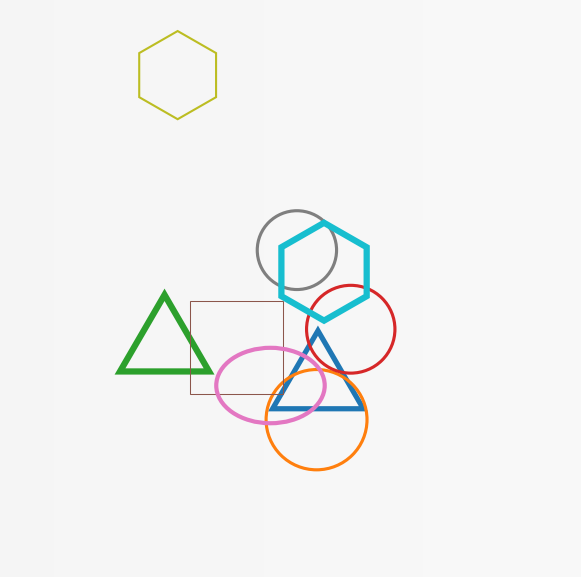[{"shape": "triangle", "thickness": 2.5, "radius": 0.45, "center": [0.547, 0.336]}, {"shape": "circle", "thickness": 1.5, "radius": 0.43, "center": [0.545, 0.272]}, {"shape": "triangle", "thickness": 3, "radius": 0.44, "center": [0.283, 0.4]}, {"shape": "circle", "thickness": 1.5, "radius": 0.38, "center": [0.603, 0.429]}, {"shape": "square", "thickness": 0.5, "radius": 0.4, "center": [0.407, 0.397]}, {"shape": "oval", "thickness": 2, "radius": 0.47, "center": [0.465, 0.332]}, {"shape": "circle", "thickness": 1.5, "radius": 0.34, "center": [0.511, 0.566]}, {"shape": "hexagon", "thickness": 1, "radius": 0.38, "center": [0.306, 0.869]}, {"shape": "hexagon", "thickness": 3, "radius": 0.42, "center": [0.557, 0.529]}]